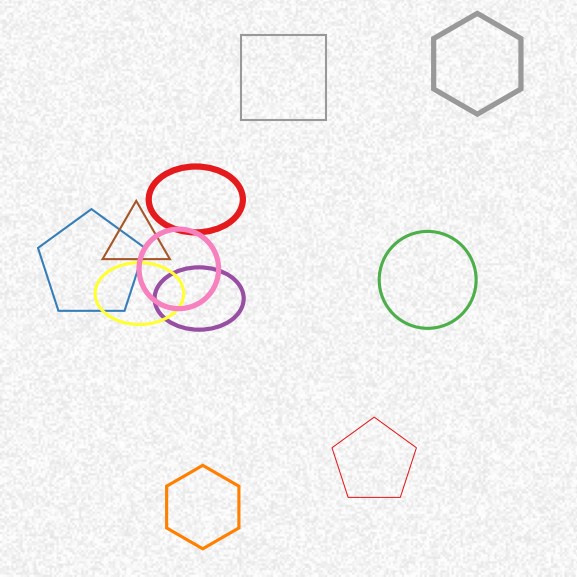[{"shape": "pentagon", "thickness": 0.5, "radius": 0.38, "center": [0.648, 0.2]}, {"shape": "oval", "thickness": 3, "radius": 0.41, "center": [0.339, 0.654]}, {"shape": "pentagon", "thickness": 1, "radius": 0.49, "center": [0.158, 0.54]}, {"shape": "circle", "thickness": 1.5, "radius": 0.42, "center": [0.741, 0.515]}, {"shape": "oval", "thickness": 2, "radius": 0.39, "center": [0.345, 0.482]}, {"shape": "hexagon", "thickness": 1.5, "radius": 0.36, "center": [0.351, 0.121]}, {"shape": "oval", "thickness": 1.5, "radius": 0.38, "center": [0.241, 0.491]}, {"shape": "triangle", "thickness": 1, "radius": 0.34, "center": [0.236, 0.584]}, {"shape": "circle", "thickness": 2.5, "radius": 0.34, "center": [0.31, 0.534]}, {"shape": "hexagon", "thickness": 2.5, "radius": 0.44, "center": [0.827, 0.889]}, {"shape": "square", "thickness": 1, "radius": 0.37, "center": [0.49, 0.865]}]